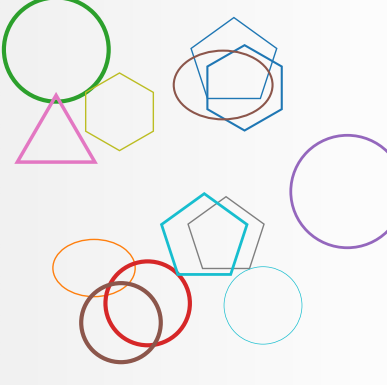[{"shape": "pentagon", "thickness": 1, "radius": 0.58, "center": [0.604, 0.838]}, {"shape": "hexagon", "thickness": 1.5, "radius": 0.55, "center": [0.631, 0.772]}, {"shape": "oval", "thickness": 1, "radius": 0.53, "center": [0.243, 0.304]}, {"shape": "circle", "thickness": 3, "radius": 0.68, "center": [0.145, 0.871]}, {"shape": "circle", "thickness": 3, "radius": 0.54, "center": [0.381, 0.212]}, {"shape": "circle", "thickness": 2, "radius": 0.73, "center": [0.896, 0.503]}, {"shape": "circle", "thickness": 3, "radius": 0.51, "center": [0.312, 0.162]}, {"shape": "oval", "thickness": 1.5, "radius": 0.64, "center": [0.576, 0.779]}, {"shape": "triangle", "thickness": 2.5, "radius": 0.58, "center": [0.145, 0.637]}, {"shape": "pentagon", "thickness": 1, "radius": 0.52, "center": [0.583, 0.386]}, {"shape": "hexagon", "thickness": 1, "radius": 0.5, "center": [0.308, 0.71]}, {"shape": "circle", "thickness": 0.5, "radius": 0.5, "center": [0.679, 0.207]}, {"shape": "pentagon", "thickness": 2, "radius": 0.58, "center": [0.527, 0.381]}]